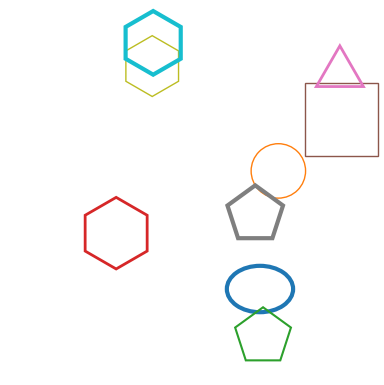[{"shape": "oval", "thickness": 3, "radius": 0.43, "center": [0.675, 0.249]}, {"shape": "circle", "thickness": 1, "radius": 0.35, "center": [0.723, 0.556]}, {"shape": "pentagon", "thickness": 1.5, "radius": 0.38, "center": [0.683, 0.126]}, {"shape": "hexagon", "thickness": 2, "radius": 0.46, "center": [0.302, 0.394]}, {"shape": "square", "thickness": 1, "radius": 0.47, "center": [0.887, 0.69]}, {"shape": "triangle", "thickness": 2, "radius": 0.35, "center": [0.883, 0.81]}, {"shape": "pentagon", "thickness": 3, "radius": 0.38, "center": [0.663, 0.443]}, {"shape": "hexagon", "thickness": 1, "radius": 0.39, "center": [0.395, 0.828]}, {"shape": "hexagon", "thickness": 3, "radius": 0.41, "center": [0.398, 0.889]}]